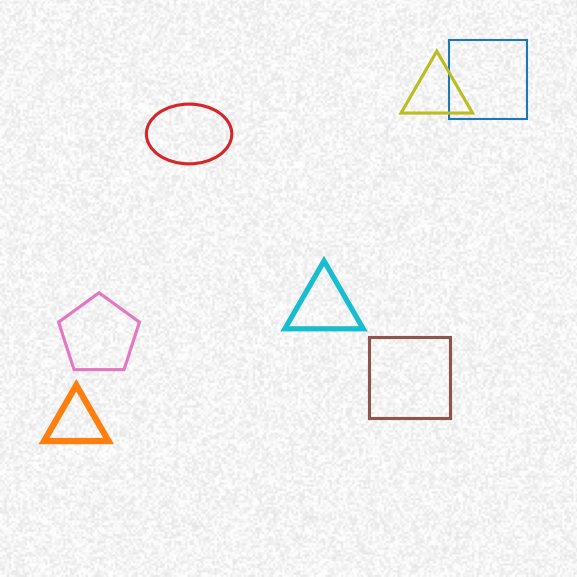[{"shape": "square", "thickness": 1, "radius": 0.34, "center": [0.845, 0.862]}, {"shape": "triangle", "thickness": 3, "radius": 0.32, "center": [0.132, 0.268]}, {"shape": "oval", "thickness": 1.5, "radius": 0.37, "center": [0.327, 0.767]}, {"shape": "square", "thickness": 1.5, "radius": 0.35, "center": [0.71, 0.345]}, {"shape": "pentagon", "thickness": 1.5, "radius": 0.37, "center": [0.171, 0.419]}, {"shape": "triangle", "thickness": 1.5, "radius": 0.36, "center": [0.756, 0.839]}, {"shape": "triangle", "thickness": 2.5, "radius": 0.39, "center": [0.561, 0.469]}]